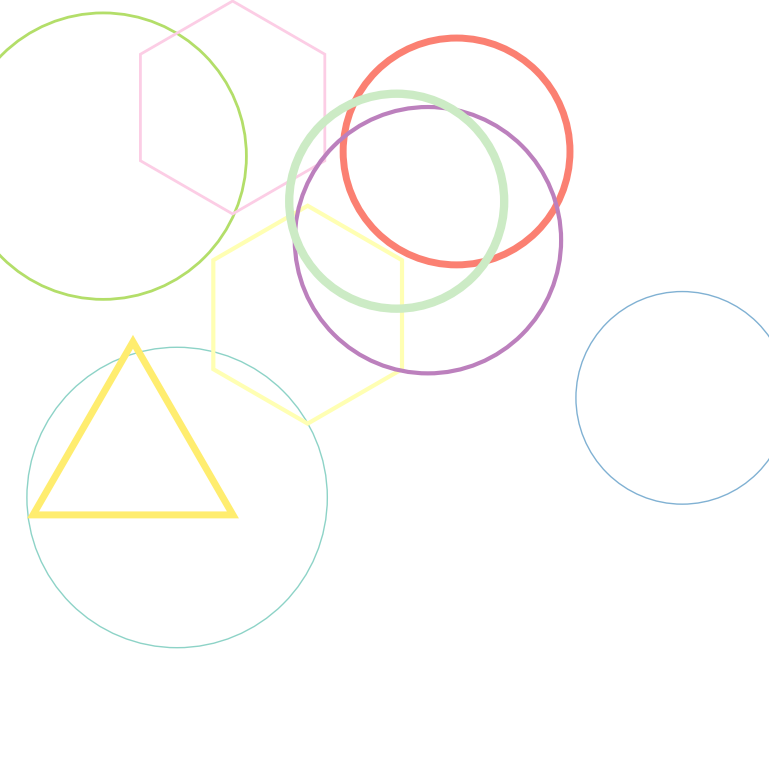[{"shape": "circle", "thickness": 0.5, "radius": 0.98, "center": [0.23, 0.354]}, {"shape": "hexagon", "thickness": 1.5, "radius": 0.71, "center": [0.4, 0.591]}, {"shape": "circle", "thickness": 2.5, "radius": 0.74, "center": [0.593, 0.803]}, {"shape": "circle", "thickness": 0.5, "radius": 0.69, "center": [0.886, 0.483]}, {"shape": "circle", "thickness": 1, "radius": 0.93, "center": [0.134, 0.797]}, {"shape": "hexagon", "thickness": 1, "radius": 0.69, "center": [0.302, 0.86]}, {"shape": "circle", "thickness": 1.5, "radius": 0.86, "center": [0.556, 0.688]}, {"shape": "circle", "thickness": 3, "radius": 0.7, "center": [0.515, 0.739]}, {"shape": "triangle", "thickness": 2.5, "radius": 0.75, "center": [0.173, 0.406]}]